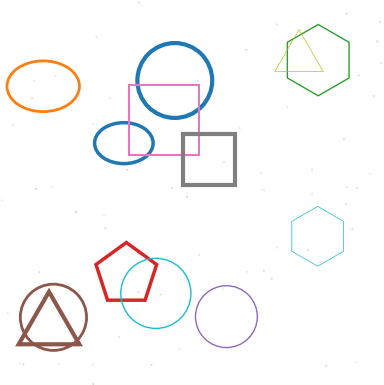[{"shape": "circle", "thickness": 3, "radius": 0.49, "center": [0.454, 0.791]}, {"shape": "oval", "thickness": 2.5, "radius": 0.38, "center": [0.322, 0.628]}, {"shape": "oval", "thickness": 2, "radius": 0.47, "center": [0.112, 0.776]}, {"shape": "hexagon", "thickness": 1, "radius": 0.46, "center": [0.827, 0.844]}, {"shape": "pentagon", "thickness": 2.5, "radius": 0.41, "center": [0.328, 0.287]}, {"shape": "circle", "thickness": 1, "radius": 0.4, "center": [0.588, 0.178]}, {"shape": "triangle", "thickness": 3, "radius": 0.45, "center": [0.127, 0.151]}, {"shape": "circle", "thickness": 2, "radius": 0.43, "center": [0.139, 0.176]}, {"shape": "square", "thickness": 1.5, "radius": 0.45, "center": [0.425, 0.688]}, {"shape": "square", "thickness": 3, "radius": 0.34, "center": [0.543, 0.585]}, {"shape": "triangle", "thickness": 0.5, "radius": 0.36, "center": [0.777, 0.851]}, {"shape": "hexagon", "thickness": 0.5, "radius": 0.39, "center": [0.825, 0.386]}, {"shape": "circle", "thickness": 1, "radius": 0.46, "center": [0.405, 0.238]}]